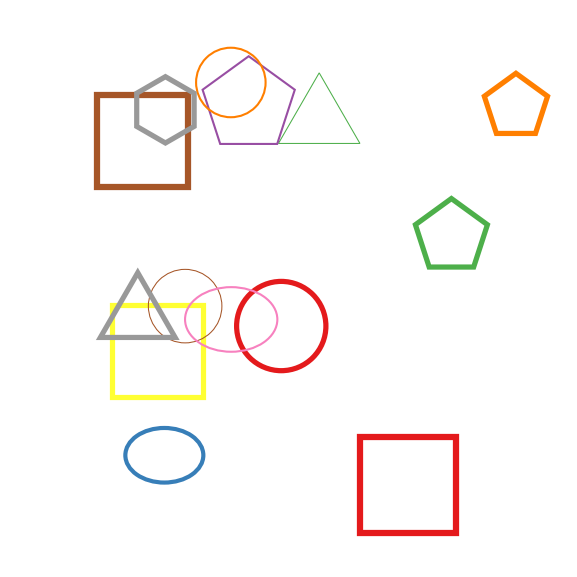[{"shape": "circle", "thickness": 2.5, "radius": 0.39, "center": [0.487, 0.435]}, {"shape": "square", "thickness": 3, "radius": 0.41, "center": [0.707, 0.159]}, {"shape": "oval", "thickness": 2, "radius": 0.34, "center": [0.285, 0.211]}, {"shape": "pentagon", "thickness": 2.5, "radius": 0.33, "center": [0.782, 0.59]}, {"shape": "triangle", "thickness": 0.5, "radius": 0.41, "center": [0.553, 0.791]}, {"shape": "pentagon", "thickness": 1, "radius": 0.42, "center": [0.431, 0.818]}, {"shape": "circle", "thickness": 1, "radius": 0.3, "center": [0.4, 0.856]}, {"shape": "pentagon", "thickness": 2.5, "radius": 0.29, "center": [0.893, 0.815]}, {"shape": "square", "thickness": 2.5, "radius": 0.4, "center": [0.273, 0.391]}, {"shape": "circle", "thickness": 0.5, "radius": 0.32, "center": [0.321, 0.469]}, {"shape": "square", "thickness": 3, "radius": 0.39, "center": [0.247, 0.755]}, {"shape": "oval", "thickness": 1, "radius": 0.4, "center": [0.4, 0.446]}, {"shape": "triangle", "thickness": 2.5, "radius": 0.37, "center": [0.239, 0.452]}, {"shape": "hexagon", "thickness": 2.5, "radius": 0.29, "center": [0.286, 0.809]}]